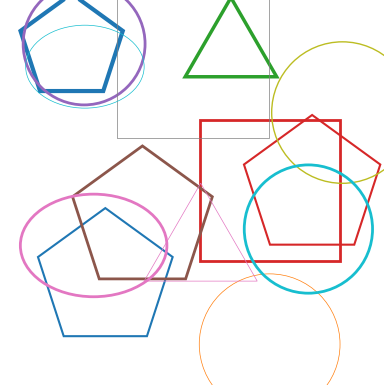[{"shape": "pentagon", "thickness": 1.5, "radius": 0.92, "center": [0.274, 0.276]}, {"shape": "pentagon", "thickness": 3, "radius": 0.7, "center": [0.186, 0.877]}, {"shape": "circle", "thickness": 0.5, "radius": 0.91, "center": [0.7, 0.106]}, {"shape": "triangle", "thickness": 2.5, "radius": 0.69, "center": [0.6, 0.869]}, {"shape": "square", "thickness": 2, "radius": 0.91, "center": [0.701, 0.504]}, {"shape": "pentagon", "thickness": 1.5, "radius": 0.93, "center": [0.811, 0.515]}, {"shape": "circle", "thickness": 2, "radius": 0.79, "center": [0.218, 0.886]}, {"shape": "pentagon", "thickness": 2, "radius": 0.95, "center": [0.37, 0.43]}, {"shape": "oval", "thickness": 2, "radius": 0.95, "center": [0.243, 0.362]}, {"shape": "triangle", "thickness": 0.5, "radius": 0.85, "center": [0.521, 0.355]}, {"shape": "square", "thickness": 0.5, "radius": 0.99, "center": [0.502, 0.839]}, {"shape": "circle", "thickness": 1, "radius": 0.92, "center": [0.889, 0.708]}, {"shape": "circle", "thickness": 2, "radius": 0.83, "center": [0.801, 0.405]}, {"shape": "oval", "thickness": 0.5, "radius": 0.77, "center": [0.221, 0.827]}]